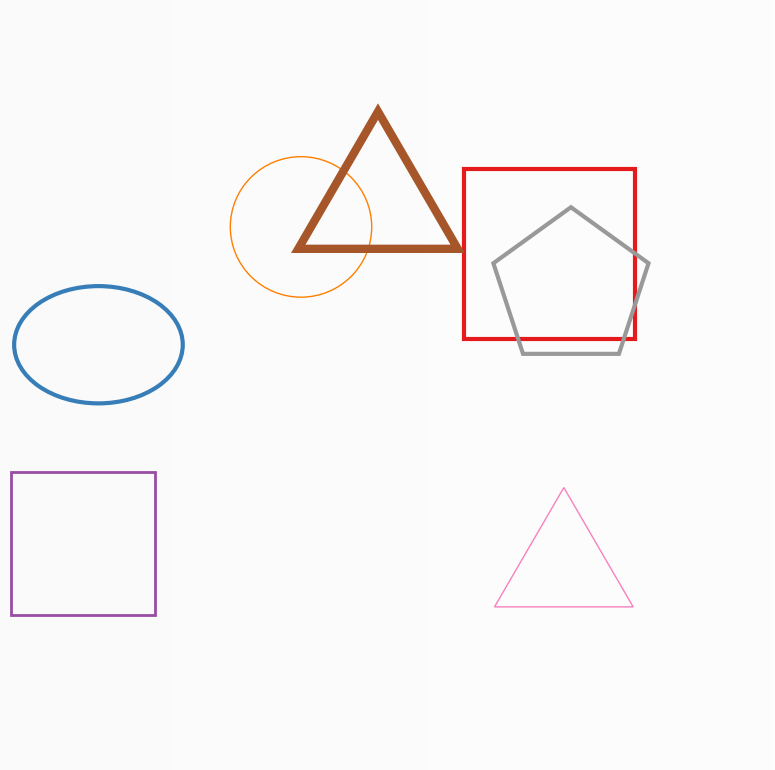[{"shape": "square", "thickness": 1.5, "radius": 0.55, "center": [0.709, 0.67]}, {"shape": "oval", "thickness": 1.5, "radius": 0.54, "center": [0.127, 0.552]}, {"shape": "square", "thickness": 1, "radius": 0.47, "center": [0.107, 0.294]}, {"shape": "circle", "thickness": 0.5, "radius": 0.46, "center": [0.388, 0.705]}, {"shape": "triangle", "thickness": 3, "radius": 0.59, "center": [0.488, 0.736]}, {"shape": "triangle", "thickness": 0.5, "radius": 0.52, "center": [0.728, 0.263]}, {"shape": "pentagon", "thickness": 1.5, "radius": 0.53, "center": [0.737, 0.626]}]